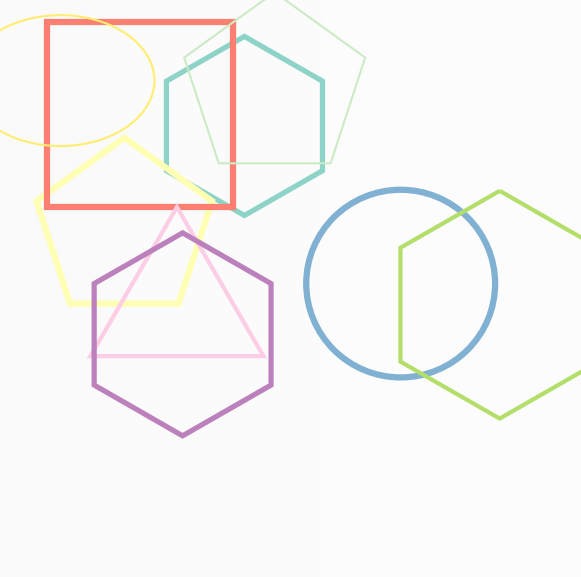[{"shape": "hexagon", "thickness": 2.5, "radius": 0.78, "center": [0.421, 0.781]}, {"shape": "pentagon", "thickness": 3, "radius": 0.79, "center": [0.214, 0.602]}, {"shape": "square", "thickness": 3, "radius": 0.8, "center": [0.241, 0.801]}, {"shape": "circle", "thickness": 3, "radius": 0.81, "center": [0.689, 0.508]}, {"shape": "hexagon", "thickness": 2, "radius": 0.99, "center": [0.86, 0.472]}, {"shape": "triangle", "thickness": 2, "radius": 0.86, "center": [0.304, 0.468]}, {"shape": "hexagon", "thickness": 2.5, "radius": 0.88, "center": [0.314, 0.42]}, {"shape": "pentagon", "thickness": 1, "radius": 0.82, "center": [0.473, 0.849]}, {"shape": "oval", "thickness": 1, "radius": 0.81, "center": [0.104, 0.86]}]